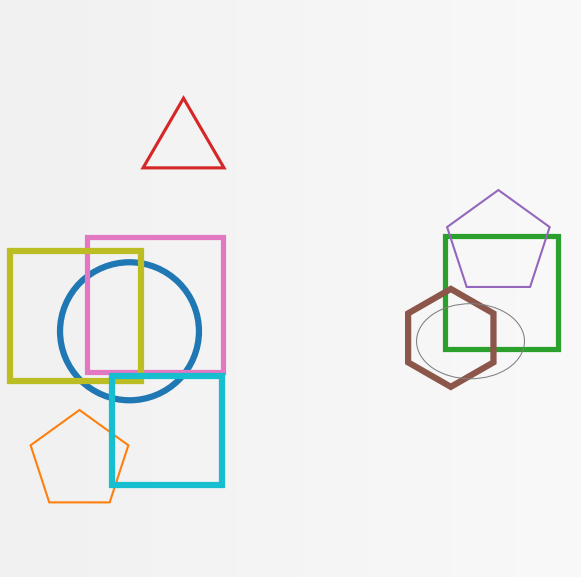[{"shape": "circle", "thickness": 3, "radius": 0.6, "center": [0.223, 0.426]}, {"shape": "pentagon", "thickness": 1, "radius": 0.44, "center": [0.137, 0.201]}, {"shape": "square", "thickness": 2.5, "radius": 0.49, "center": [0.863, 0.493]}, {"shape": "triangle", "thickness": 1.5, "radius": 0.4, "center": [0.316, 0.749]}, {"shape": "pentagon", "thickness": 1, "radius": 0.46, "center": [0.857, 0.577]}, {"shape": "hexagon", "thickness": 3, "radius": 0.42, "center": [0.776, 0.414]}, {"shape": "square", "thickness": 2.5, "radius": 0.59, "center": [0.267, 0.472]}, {"shape": "oval", "thickness": 0.5, "radius": 0.46, "center": [0.809, 0.408]}, {"shape": "square", "thickness": 3, "radius": 0.56, "center": [0.13, 0.453]}, {"shape": "square", "thickness": 3, "radius": 0.47, "center": [0.288, 0.254]}]